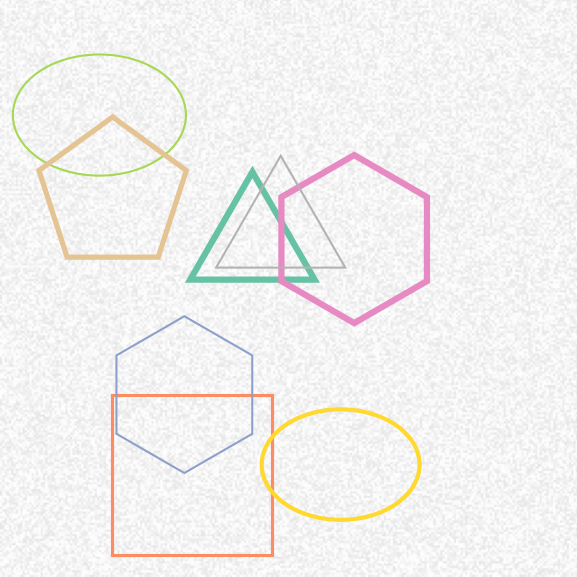[{"shape": "triangle", "thickness": 3, "radius": 0.62, "center": [0.437, 0.577]}, {"shape": "square", "thickness": 1.5, "radius": 0.69, "center": [0.333, 0.177]}, {"shape": "hexagon", "thickness": 1, "radius": 0.68, "center": [0.319, 0.316]}, {"shape": "hexagon", "thickness": 3, "radius": 0.73, "center": [0.613, 0.585]}, {"shape": "oval", "thickness": 1, "radius": 0.75, "center": [0.172, 0.8]}, {"shape": "oval", "thickness": 2, "radius": 0.68, "center": [0.59, 0.195]}, {"shape": "pentagon", "thickness": 2.5, "radius": 0.67, "center": [0.195, 0.662]}, {"shape": "triangle", "thickness": 1, "radius": 0.65, "center": [0.486, 0.6]}]